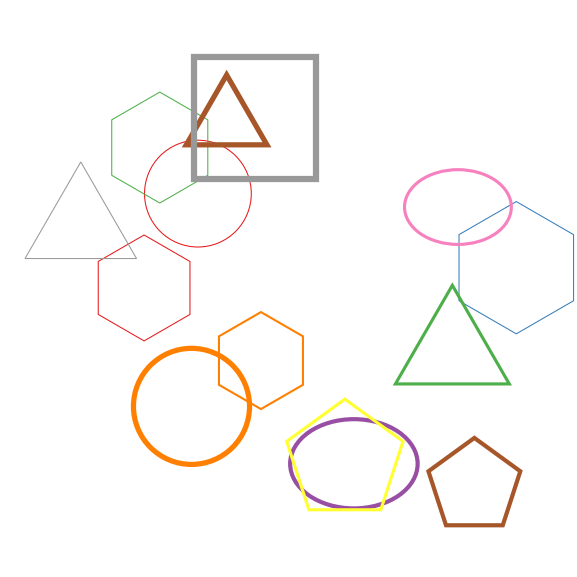[{"shape": "hexagon", "thickness": 0.5, "radius": 0.46, "center": [0.25, 0.501]}, {"shape": "circle", "thickness": 0.5, "radius": 0.46, "center": [0.343, 0.664]}, {"shape": "hexagon", "thickness": 0.5, "radius": 0.57, "center": [0.894, 0.536]}, {"shape": "triangle", "thickness": 1.5, "radius": 0.57, "center": [0.783, 0.391]}, {"shape": "hexagon", "thickness": 0.5, "radius": 0.48, "center": [0.277, 0.744]}, {"shape": "oval", "thickness": 2, "radius": 0.55, "center": [0.613, 0.196]}, {"shape": "hexagon", "thickness": 1, "radius": 0.42, "center": [0.452, 0.375]}, {"shape": "circle", "thickness": 2.5, "radius": 0.5, "center": [0.332, 0.295]}, {"shape": "pentagon", "thickness": 1.5, "radius": 0.53, "center": [0.597, 0.202]}, {"shape": "pentagon", "thickness": 2, "radius": 0.42, "center": [0.821, 0.157]}, {"shape": "triangle", "thickness": 2.5, "radius": 0.4, "center": [0.392, 0.789]}, {"shape": "oval", "thickness": 1.5, "radius": 0.46, "center": [0.793, 0.641]}, {"shape": "square", "thickness": 3, "radius": 0.53, "center": [0.441, 0.795]}, {"shape": "triangle", "thickness": 0.5, "radius": 0.56, "center": [0.14, 0.607]}]